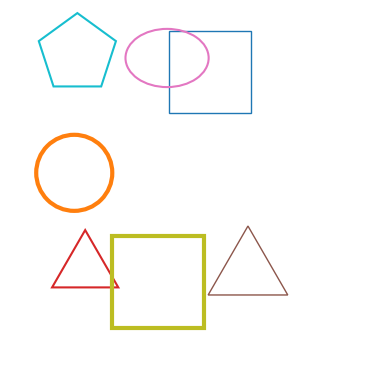[{"shape": "square", "thickness": 1, "radius": 0.53, "center": [0.546, 0.813]}, {"shape": "circle", "thickness": 3, "radius": 0.49, "center": [0.193, 0.551]}, {"shape": "triangle", "thickness": 1.5, "radius": 0.5, "center": [0.221, 0.303]}, {"shape": "triangle", "thickness": 1, "radius": 0.6, "center": [0.644, 0.294]}, {"shape": "oval", "thickness": 1.5, "radius": 0.54, "center": [0.434, 0.849]}, {"shape": "square", "thickness": 3, "radius": 0.6, "center": [0.41, 0.267]}, {"shape": "pentagon", "thickness": 1.5, "radius": 0.53, "center": [0.201, 0.861]}]